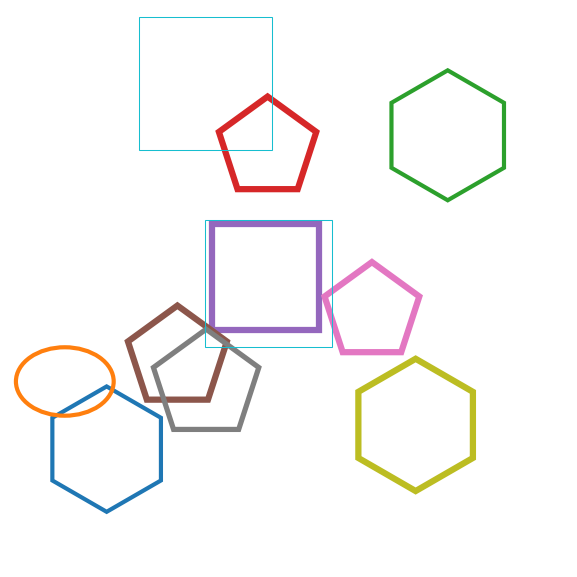[{"shape": "hexagon", "thickness": 2, "radius": 0.54, "center": [0.185, 0.221]}, {"shape": "oval", "thickness": 2, "radius": 0.42, "center": [0.112, 0.339]}, {"shape": "hexagon", "thickness": 2, "radius": 0.56, "center": [0.775, 0.765]}, {"shape": "pentagon", "thickness": 3, "radius": 0.44, "center": [0.463, 0.743]}, {"shape": "square", "thickness": 3, "radius": 0.46, "center": [0.46, 0.519]}, {"shape": "pentagon", "thickness": 3, "radius": 0.45, "center": [0.307, 0.38]}, {"shape": "pentagon", "thickness": 3, "radius": 0.43, "center": [0.644, 0.459]}, {"shape": "pentagon", "thickness": 2.5, "radius": 0.48, "center": [0.357, 0.333]}, {"shape": "hexagon", "thickness": 3, "radius": 0.57, "center": [0.72, 0.263]}, {"shape": "square", "thickness": 0.5, "radius": 0.55, "center": [0.465, 0.508]}, {"shape": "square", "thickness": 0.5, "radius": 0.57, "center": [0.356, 0.855]}]